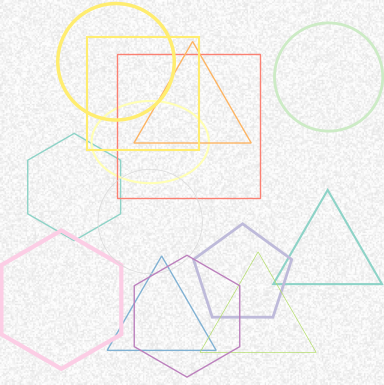[{"shape": "hexagon", "thickness": 1, "radius": 0.7, "center": [0.193, 0.514]}, {"shape": "triangle", "thickness": 1.5, "radius": 0.82, "center": [0.851, 0.344]}, {"shape": "oval", "thickness": 1.5, "radius": 0.76, "center": [0.39, 0.631]}, {"shape": "pentagon", "thickness": 2, "radius": 0.67, "center": [0.63, 0.285]}, {"shape": "square", "thickness": 1, "radius": 0.93, "center": [0.49, 0.673]}, {"shape": "triangle", "thickness": 1, "radius": 0.82, "center": [0.42, 0.172]}, {"shape": "triangle", "thickness": 1, "radius": 0.88, "center": [0.5, 0.716]}, {"shape": "triangle", "thickness": 0.5, "radius": 0.87, "center": [0.67, 0.172]}, {"shape": "hexagon", "thickness": 3, "radius": 0.9, "center": [0.159, 0.222]}, {"shape": "circle", "thickness": 0.5, "radius": 0.68, "center": [0.39, 0.425]}, {"shape": "hexagon", "thickness": 1, "radius": 0.79, "center": [0.486, 0.179]}, {"shape": "circle", "thickness": 2, "radius": 0.7, "center": [0.854, 0.8]}, {"shape": "square", "thickness": 1.5, "radius": 0.73, "center": [0.373, 0.757]}, {"shape": "circle", "thickness": 2.5, "radius": 0.76, "center": [0.301, 0.84]}]